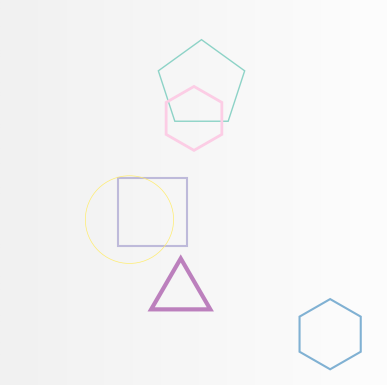[{"shape": "pentagon", "thickness": 1, "radius": 0.59, "center": [0.52, 0.78]}, {"shape": "square", "thickness": 1.5, "radius": 0.45, "center": [0.393, 0.449]}, {"shape": "hexagon", "thickness": 1.5, "radius": 0.46, "center": [0.852, 0.132]}, {"shape": "hexagon", "thickness": 2, "radius": 0.42, "center": [0.501, 0.692]}, {"shape": "triangle", "thickness": 3, "radius": 0.44, "center": [0.466, 0.241]}, {"shape": "circle", "thickness": 0.5, "radius": 0.57, "center": [0.334, 0.43]}]